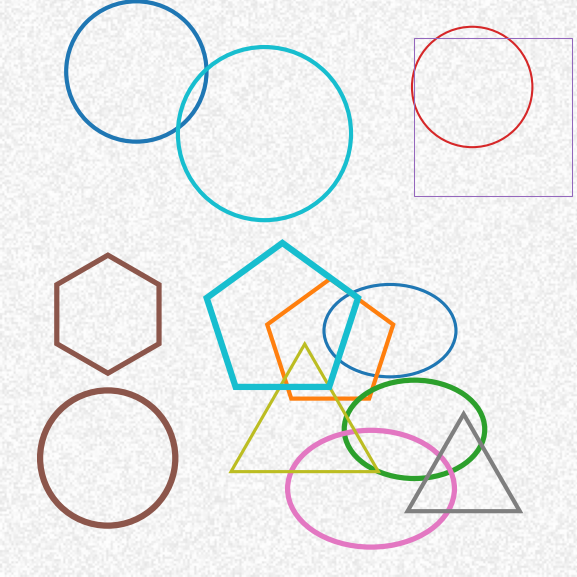[{"shape": "circle", "thickness": 2, "radius": 0.61, "center": [0.236, 0.875]}, {"shape": "oval", "thickness": 1.5, "radius": 0.57, "center": [0.675, 0.427]}, {"shape": "pentagon", "thickness": 2, "radius": 0.57, "center": [0.572, 0.402]}, {"shape": "oval", "thickness": 2.5, "radius": 0.61, "center": [0.718, 0.256]}, {"shape": "circle", "thickness": 1, "radius": 0.52, "center": [0.818, 0.849]}, {"shape": "square", "thickness": 0.5, "radius": 0.69, "center": [0.854, 0.797]}, {"shape": "circle", "thickness": 3, "radius": 0.59, "center": [0.186, 0.206]}, {"shape": "hexagon", "thickness": 2.5, "radius": 0.51, "center": [0.187, 0.455]}, {"shape": "oval", "thickness": 2.5, "radius": 0.72, "center": [0.642, 0.153]}, {"shape": "triangle", "thickness": 2, "radius": 0.56, "center": [0.803, 0.17]}, {"shape": "triangle", "thickness": 1.5, "radius": 0.74, "center": [0.528, 0.256]}, {"shape": "circle", "thickness": 2, "radius": 0.75, "center": [0.458, 0.768]}, {"shape": "pentagon", "thickness": 3, "radius": 0.69, "center": [0.489, 0.441]}]